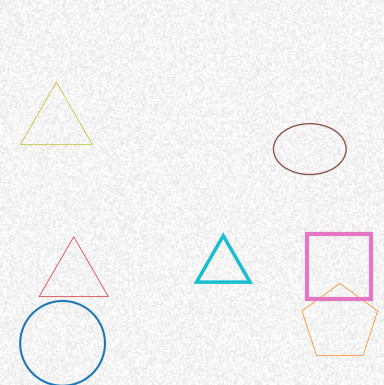[{"shape": "circle", "thickness": 1.5, "radius": 0.55, "center": [0.163, 0.108]}, {"shape": "pentagon", "thickness": 0.5, "radius": 0.52, "center": [0.883, 0.161]}, {"shape": "triangle", "thickness": 0.5, "radius": 0.52, "center": [0.192, 0.281]}, {"shape": "oval", "thickness": 1, "radius": 0.47, "center": [0.805, 0.613]}, {"shape": "square", "thickness": 3, "radius": 0.42, "center": [0.881, 0.307]}, {"shape": "triangle", "thickness": 0.5, "radius": 0.54, "center": [0.147, 0.678]}, {"shape": "triangle", "thickness": 2.5, "radius": 0.4, "center": [0.58, 0.307]}]